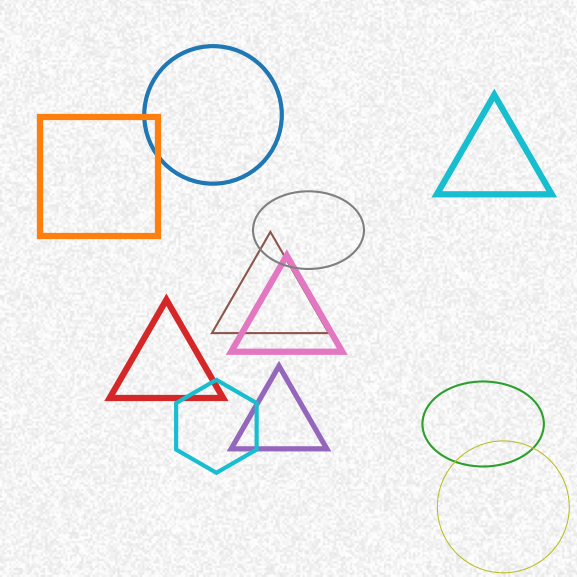[{"shape": "circle", "thickness": 2, "radius": 0.6, "center": [0.369, 0.8]}, {"shape": "square", "thickness": 3, "radius": 0.51, "center": [0.171, 0.693]}, {"shape": "oval", "thickness": 1, "radius": 0.53, "center": [0.837, 0.265]}, {"shape": "triangle", "thickness": 3, "radius": 0.57, "center": [0.288, 0.367]}, {"shape": "triangle", "thickness": 2.5, "radius": 0.48, "center": [0.483, 0.27]}, {"shape": "triangle", "thickness": 1, "radius": 0.58, "center": [0.468, 0.481]}, {"shape": "triangle", "thickness": 3, "radius": 0.56, "center": [0.497, 0.446]}, {"shape": "oval", "thickness": 1, "radius": 0.48, "center": [0.534, 0.601]}, {"shape": "circle", "thickness": 0.5, "radius": 0.57, "center": [0.872, 0.121]}, {"shape": "triangle", "thickness": 3, "radius": 0.57, "center": [0.856, 0.72]}, {"shape": "hexagon", "thickness": 2, "radius": 0.4, "center": [0.375, 0.261]}]